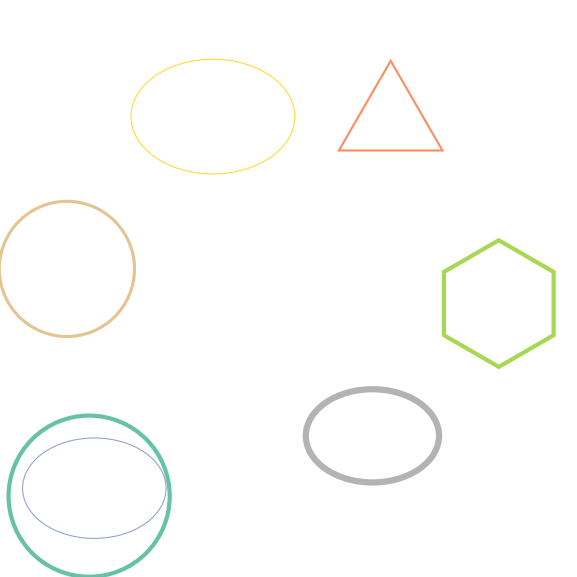[{"shape": "circle", "thickness": 2, "radius": 0.7, "center": [0.154, 0.14]}, {"shape": "triangle", "thickness": 1, "radius": 0.52, "center": [0.677, 0.79]}, {"shape": "oval", "thickness": 0.5, "radius": 0.62, "center": [0.163, 0.154]}, {"shape": "hexagon", "thickness": 2, "radius": 0.55, "center": [0.864, 0.473]}, {"shape": "oval", "thickness": 0.5, "radius": 0.71, "center": [0.369, 0.797]}, {"shape": "circle", "thickness": 1.5, "radius": 0.59, "center": [0.116, 0.533]}, {"shape": "oval", "thickness": 3, "radius": 0.58, "center": [0.645, 0.244]}]